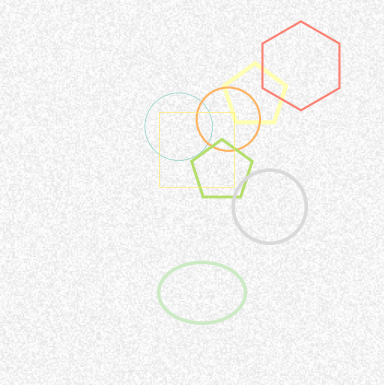[{"shape": "circle", "thickness": 0.5, "radius": 0.44, "center": [0.464, 0.671]}, {"shape": "pentagon", "thickness": 3, "radius": 0.42, "center": [0.663, 0.751]}, {"shape": "hexagon", "thickness": 1.5, "radius": 0.58, "center": [0.782, 0.829]}, {"shape": "circle", "thickness": 1.5, "radius": 0.41, "center": [0.593, 0.69]}, {"shape": "pentagon", "thickness": 2, "radius": 0.41, "center": [0.576, 0.555]}, {"shape": "circle", "thickness": 2.5, "radius": 0.48, "center": [0.701, 0.463]}, {"shape": "oval", "thickness": 2.5, "radius": 0.56, "center": [0.525, 0.24]}, {"shape": "square", "thickness": 0.5, "radius": 0.49, "center": [0.511, 0.612]}]